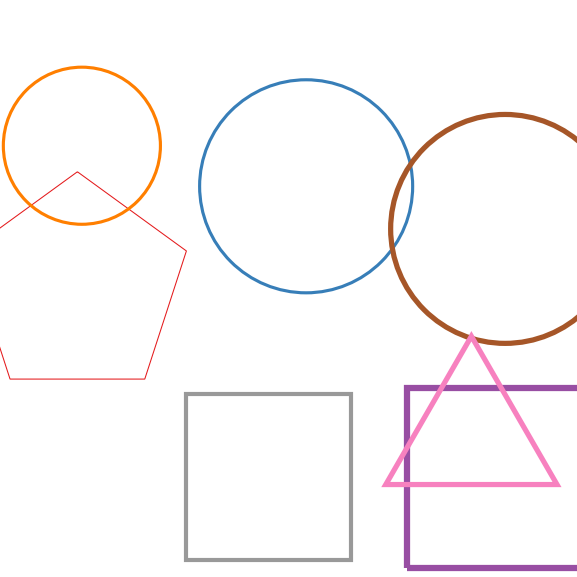[{"shape": "pentagon", "thickness": 0.5, "radius": 0.99, "center": [0.134, 0.503]}, {"shape": "circle", "thickness": 1.5, "radius": 0.92, "center": [0.53, 0.677]}, {"shape": "square", "thickness": 3, "radius": 0.78, "center": [0.861, 0.172]}, {"shape": "circle", "thickness": 1.5, "radius": 0.68, "center": [0.142, 0.747]}, {"shape": "circle", "thickness": 2.5, "radius": 0.99, "center": [0.875, 0.603]}, {"shape": "triangle", "thickness": 2.5, "radius": 0.86, "center": [0.816, 0.246]}, {"shape": "square", "thickness": 2, "radius": 0.72, "center": [0.465, 0.173]}]